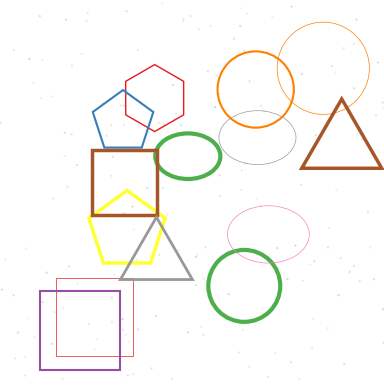[{"shape": "square", "thickness": 0.5, "radius": 0.5, "center": [0.245, 0.177]}, {"shape": "hexagon", "thickness": 1, "radius": 0.43, "center": [0.402, 0.745]}, {"shape": "pentagon", "thickness": 1.5, "radius": 0.41, "center": [0.32, 0.684]}, {"shape": "circle", "thickness": 3, "radius": 0.47, "center": [0.635, 0.257]}, {"shape": "oval", "thickness": 3, "radius": 0.42, "center": [0.488, 0.594]}, {"shape": "square", "thickness": 1.5, "radius": 0.52, "center": [0.208, 0.142]}, {"shape": "circle", "thickness": 1.5, "radius": 0.5, "center": [0.664, 0.768]}, {"shape": "circle", "thickness": 0.5, "radius": 0.6, "center": [0.84, 0.823]}, {"shape": "pentagon", "thickness": 2.5, "radius": 0.52, "center": [0.33, 0.401]}, {"shape": "square", "thickness": 2.5, "radius": 0.42, "center": [0.323, 0.526]}, {"shape": "triangle", "thickness": 2.5, "radius": 0.6, "center": [0.888, 0.623]}, {"shape": "oval", "thickness": 0.5, "radius": 0.53, "center": [0.697, 0.391]}, {"shape": "oval", "thickness": 0.5, "radius": 0.5, "center": [0.669, 0.642]}, {"shape": "triangle", "thickness": 2, "radius": 0.54, "center": [0.406, 0.328]}]